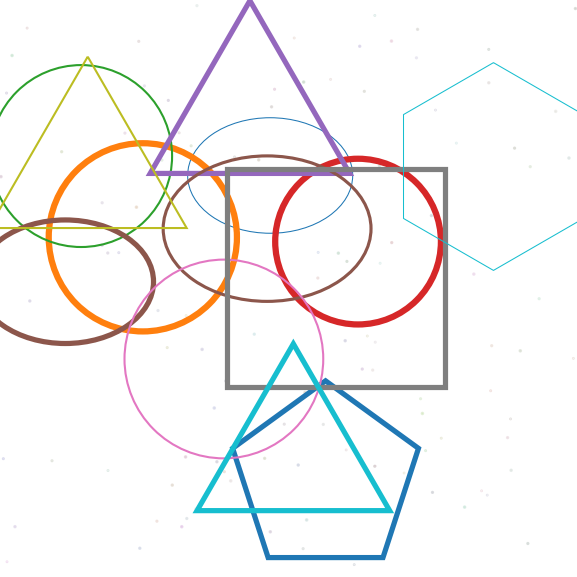[{"shape": "oval", "thickness": 0.5, "radius": 0.71, "center": [0.468, 0.695]}, {"shape": "pentagon", "thickness": 2.5, "radius": 0.85, "center": [0.564, 0.171]}, {"shape": "circle", "thickness": 3, "radius": 0.81, "center": [0.247, 0.588]}, {"shape": "circle", "thickness": 1, "radius": 0.79, "center": [0.14, 0.729]}, {"shape": "circle", "thickness": 3, "radius": 0.72, "center": [0.62, 0.581]}, {"shape": "triangle", "thickness": 2.5, "radius": 1.0, "center": [0.433, 0.799]}, {"shape": "oval", "thickness": 1.5, "radius": 0.9, "center": [0.463, 0.603]}, {"shape": "oval", "thickness": 2.5, "radius": 0.76, "center": [0.113, 0.511]}, {"shape": "circle", "thickness": 1, "radius": 0.86, "center": [0.388, 0.378]}, {"shape": "square", "thickness": 2.5, "radius": 0.94, "center": [0.582, 0.518]}, {"shape": "triangle", "thickness": 1, "radius": 0.99, "center": [0.152, 0.703]}, {"shape": "triangle", "thickness": 2.5, "radius": 0.96, "center": [0.508, 0.211]}, {"shape": "hexagon", "thickness": 0.5, "radius": 0.9, "center": [0.854, 0.711]}]